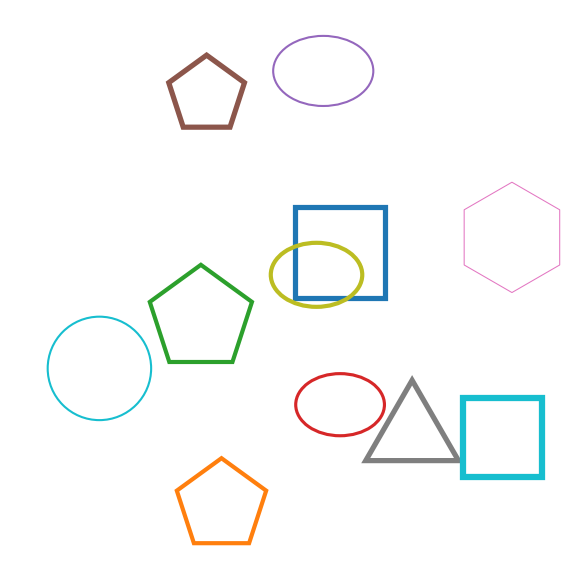[{"shape": "square", "thickness": 2.5, "radius": 0.39, "center": [0.588, 0.562]}, {"shape": "pentagon", "thickness": 2, "radius": 0.41, "center": [0.384, 0.124]}, {"shape": "pentagon", "thickness": 2, "radius": 0.47, "center": [0.348, 0.448]}, {"shape": "oval", "thickness": 1.5, "radius": 0.38, "center": [0.589, 0.298]}, {"shape": "oval", "thickness": 1, "radius": 0.43, "center": [0.56, 0.876]}, {"shape": "pentagon", "thickness": 2.5, "radius": 0.34, "center": [0.358, 0.835]}, {"shape": "hexagon", "thickness": 0.5, "radius": 0.48, "center": [0.886, 0.588]}, {"shape": "triangle", "thickness": 2.5, "radius": 0.46, "center": [0.714, 0.248]}, {"shape": "oval", "thickness": 2, "radius": 0.4, "center": [0.548, 0.523]}, {"shape": "circle", "thickness": 1, "radius": 0.45, "center": [0.172, 0.361]}, {"shape": "square", "thickness": 3, "radius": 0.34, "center": [0.87, 0.241]}]